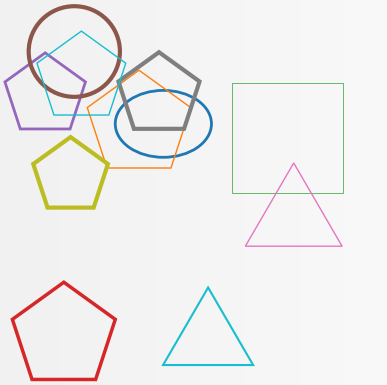[{"shape": "oval", "thickness": 2, "radius": 0.62, "center": [0.422, 0.678]}, {"shape": "pentagon", "thickness": 1, "radius": 0.7, "center": [0.359, 0.677]}, {"shape": "square", "thickness": 0.5, "radius": 0.71, "center": [0.741, 0.641]}, {"shape": "pentagon", "thickness": 2.5, "radius": 0.7, "center": [0.165, 0.127]}, {"shape": "pentagon", "thickness": 2, "radius": 0.55, "center": [0.117, 0.753]}, {"shape": "circle", "thickness": 3, "radius": 0.59, "center": [0.192, 0.866]}, {"shape": "triangle", "thickness": 1, "radius": 0.72, "center": [0.758, 0.433]}, {"shape": "pentagon", "thickness": 3, "radius": 0.55, "center": [0.41, 0.754]}, {"shape": "pentagon", "thickness": 3, "radius": 0.51, "center": [0.182, 0.543]}, {"shape": "pentagon", "thickness": 1, "radius": 0.6, "center": [0.21, 0.799]}, {"shape": "triangle", "thickness": 1.5, "radius": 0.67, "center": [0.537, 0.119]}]